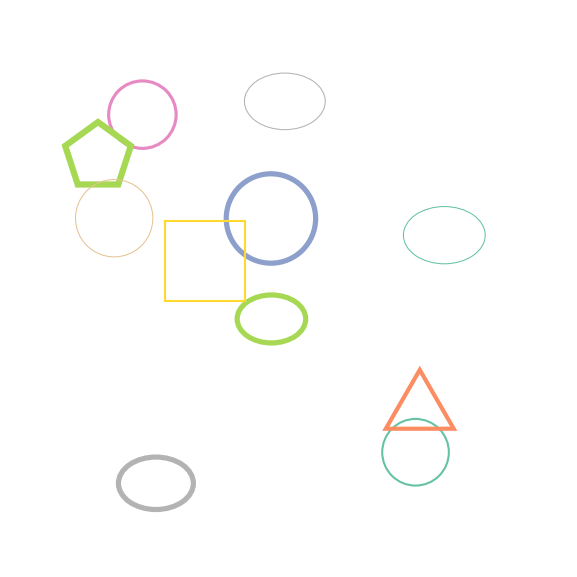[{"shape": "oval", "thickness": 0.5, "radius": 0.35, "center": [0.769, 0.592]}, {"shape": "circle", "thickness": 1, "radius": 0.29, "center": [0.72, 0.216]}, {"shape": "triangle", "thickness": 2, "radius": 0.34, "center": [0.727, 0.291]}, {"shape": "circle", "thickness": 2.5, "radius": 0.39, "center": [0.469, 0.621]}, {"shape": "circle", "thickness": 1.5, "radius": 0.29, "center": [0.247, 0.801]}, {"shape": "oval", "thickness": 2.5, "radius": 0.3, "center": [0.47, 0.447]}, {"shape": "pentagon", "thickness": 3, "radius": 0.3, "center": [0.17, 0.728]}, {"shape": "square", "thickness": 1, "radius": 0.35, "center": [0.355, 0.547]}, {"shape": "circle", "thickness": 0.5, "radius": 0.33, "center": [0.198, 0.621]}, {"shape": "oval", "thickness": 0.5, "radius": 0.35, "center": [0.493, 0.824]}, {"shape": "oval", "thickness": 2.5, "radius": 0.32, "center": [0.27, 0.162]}]